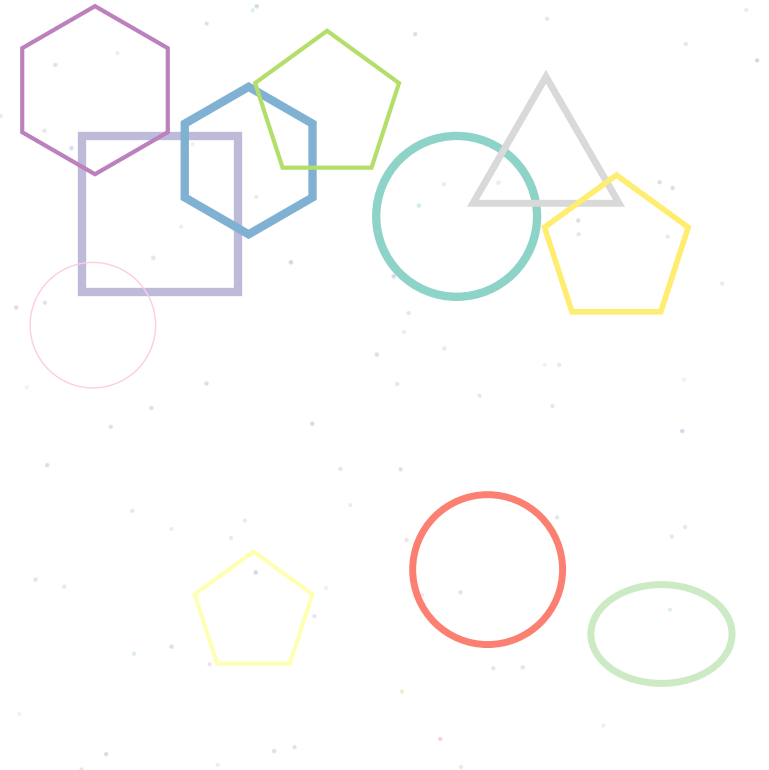[{"shape": "circle", "thickness": 3, "radius": 0.52, "center": [0.593, 0.719]}, {"shape": "pentagon", "thickness": 1.5, "radius": 0.4, "center": [0.329, 0.203]}, {"shape": "square", "thickness": 3, "radius": 0.51, "center": [0.208, 0.721]}, {"shape": "circle", "thickness": 2.5, "radius": 0.49, "center": [0.633, 0.26]}, {"shape": "hexagon", "thickness": 3, "radius": 0.48, "center": [0.323, 0.791]}, {"shape": "pentagon", "thickness": 1.5, "radius": 0.49, "center": [0.425, 0.862]}, {"shape": "circle", "thickness": 0.5, "radius": 0.41, "center": [0.121, 0.578]}, {"shape": "triangle", "thickness": 2.5, "radius": 0.55, "center": [0.709, 0.791]}, {"shape": "hexagon", "thickness": 1.5, "radius": 0.55, "center": [0.123, 0.883]}, {"shape": "oval", "thickness": 2.5, "radius": 0.46, "center": [0.859, 0.177]}, {"shape": "pentagon", "thickness": 2, "radius": 0.49, "center": [0.8, 0.674]}]